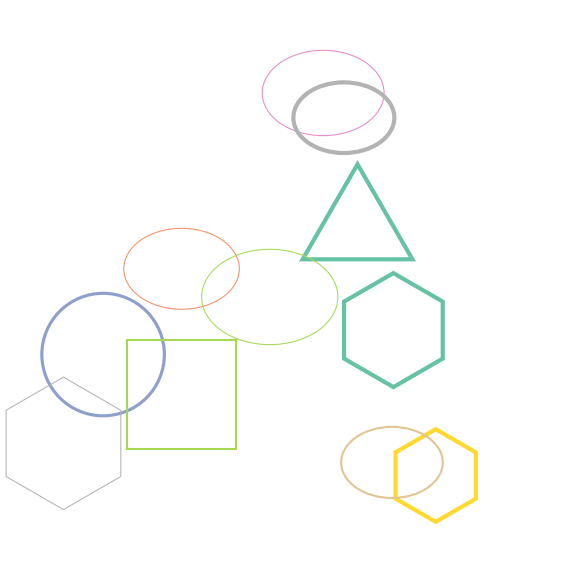[{"shape": "hexagon", "thickness": 2, "radius": 0.49, "center": [0.681, 0.428]}, {"shape": "triangle", "thickness": 2, "radius": 0.55, "center": [0.619, 0.605]}, {"shape": "oval", "thickness": 0.5, "radius": 0.5, "center": [0.314, 0.534]}, {"shape": "circle", "thickness": 1.5, "radius": 0.53, "center": [0.179, 0.385]}, {"shape": "oval", "thickness": 0.5, "radius": 0.53, "center": [0.56, 0.838]}, {"shape": "oval", "thickness": 0.5, "radius": 0.59, "center": [0.467, 0.485]}, {"shape": "square", "thickness": 1, "radius": 0.47, "center": [0.315, 0.316]}, {"shape": "hexagon", "thickness": 2, "radius": 0.4, "center": [0.754, 0.176]}, {"shape": "oval", "thickness": 1, "radius": 0.44, "center": [0.679, 0.198]}, {"shape": "hexagon", "thickness": 0.5, "radius": 0.57, "center": [0.11, 0.231]}, {"shape": "oval", "thickness": 2, "radius": 0.44, "center": [0.595, 0.795]}]